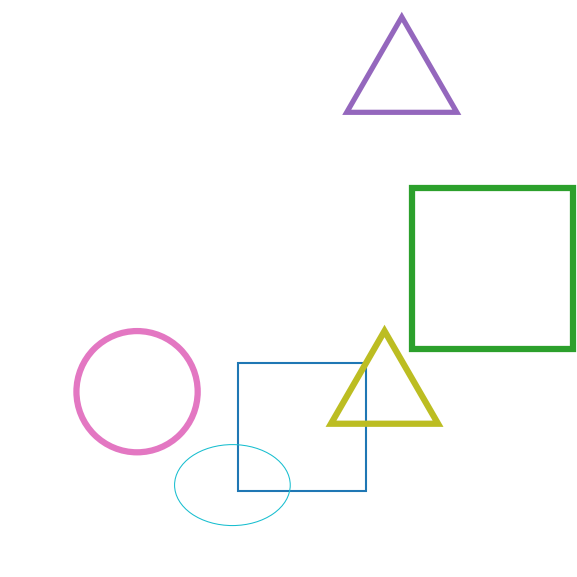[{"shape": "square", "thickness": 1, "radius": 0.55, "center": [0.523, 0.259]}, {"shape": "square", "thickness": 3, "radius": 0.7, "center": [0.853, 0.534]}, {"shape": "triangle", "thickness": 2.5, "radius": 0.55, "center": [0.696, 0.86]}, {"shape": "circle", "thickness": 3, "radius": 0.52, "center": [0.237, 0.321]}, {"shape": "triangle", "thickness": 3, "radius": 0.54, "center": [0.666, 0.319]}, {"shape": "oval", "thickness": 0.5, "radius": 0.5, "center": [0.402, 0.159]}]